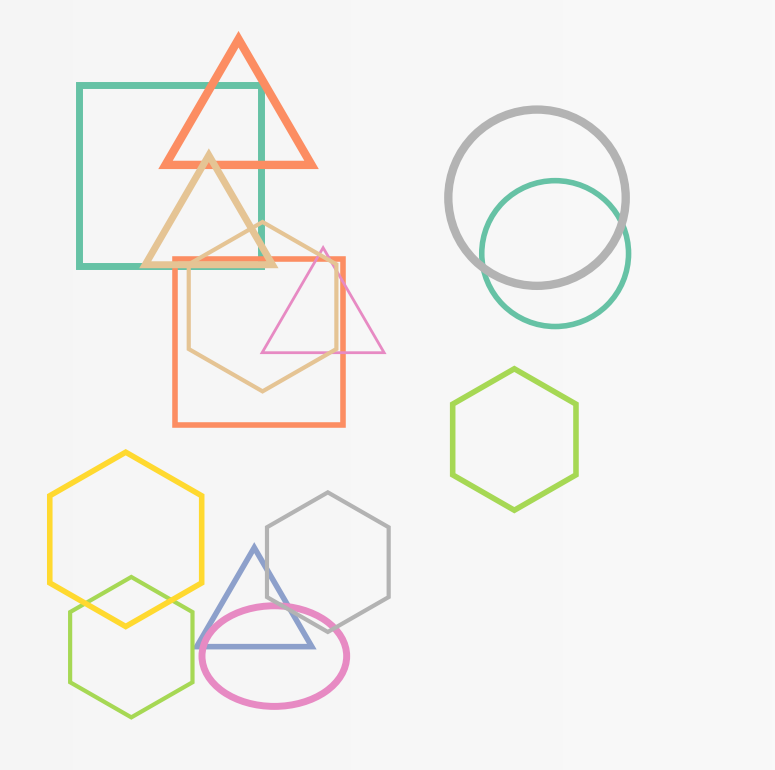[{"shape": "circle", "thickness": 2, "radius": 0.47, "center": [0.716, 0.671]}, {"shape": "square", "thickness": 2.5, "radius": 0.59, "center": [0.219, 0.772]}, {"shape": "square", "thickness": 2, "radius": 0.54, "center": [0.334, 0.556]}, {"shape": "triangle", "thickness": 3, "radius": 0.54, "center": [0.308, 0.84]}, {"shape": "triangle", "thickness": 2, "radius": 0.43, "center": [0.328, 0.203]}, {"shape": "oval", "thickness": 2.5, "radius": 0.47, "center": [0.354, 0.148]}, {"shape": "triangle", "thickness": 1, "radius": 0.45, "center": [0.417, 0.587]}, {"shape": "hexagon", "thickness": 2, "radius": 0.46, "center": [0.664, 0.429]}, {"shape": "hexagon", "thickness": 1.5, "radius": 0.46, "center": [0.169, 0.16]}, {"shape": "hexagon", "thickness": 2, "radius": 0.57, "center": [0.162, 0.3]}, {"shape": "triangle", "thickness": 2.5, "radius": 0.47, "center": [0.269, 0.704]}, {"shape": "hexagon", "thickness": 1.5, "radius": 0.55, "center": [0.339, 0.602]}, {"shape": "circle", "thickness": 3, "radius": 0.57, "center": [0.693, 0.743]}, {"shape": "hexagon", "thickness": 1.5, "radius": 0.45, "center": [0.423, 0.27]}]